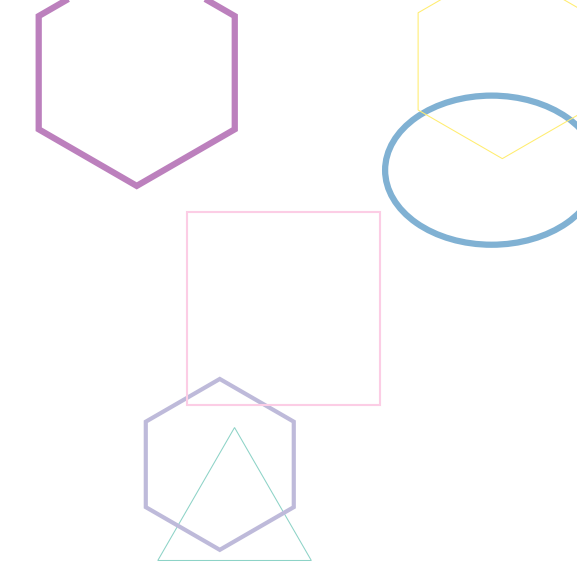[{"shape": "triangle", "thickness": 0.5, "radius": 0.77, "center": [0.406, 0.105]}, {"shape": "hexagon", "thickness": 2, "radius": 0.74, "center": [0.381, 0.195]}, {"shape": "oval", "thickness": 3, "radius": 0.92, "center": [0.851, 0.704]}, {"shape": "square", "thickness": 1, "radius": 0.84, "center": [0.491, 0.465]}, {"shape": "hexagon", "thickness": 3, "radius": 0.98, "center": [0.237, 0.873]}, {"shape": "hexagon", "thickness": 0.5, "radius": 0.84, "center": [0.87, 0.893]}]